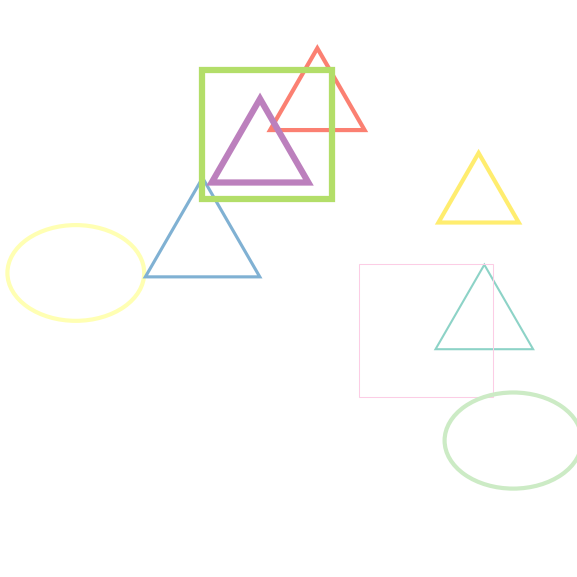[{"shape": "triangle", "thickness": 1, "radius": 0.49, "center": [0.839, 0.443]}, {"shape": "oval", "thickness": 2, "radius": 0.59, "center": [0.131, 0.526]}, {"shape": "triangle", "thickness": 2, "radius": 0.47, "center": [0.55, 0.821]}, {"shape": "triangle", "thickness": 1.5, "radius": 0.57, "center": [0.351, 0.577]}, {"shape": "square", "thickness": 3, "radius": 0.56, "center": [0.462, 0.766]}, {"shape": "square", "thickness": 0.5, "radius": 0.58, "center": [0.738, 0.427]}, {"shape": "triangle", "thickness": 3, "radius": 0.48, "center": [0.45, 0.731]}, {"shape": "oval", "thickness": 2, "radius": 0.59, "center": [0.889, 0.236]}, {"shape": "triangle", "thickness": 2, "radius": 0.4, "center": [0.829, 0.654]}]